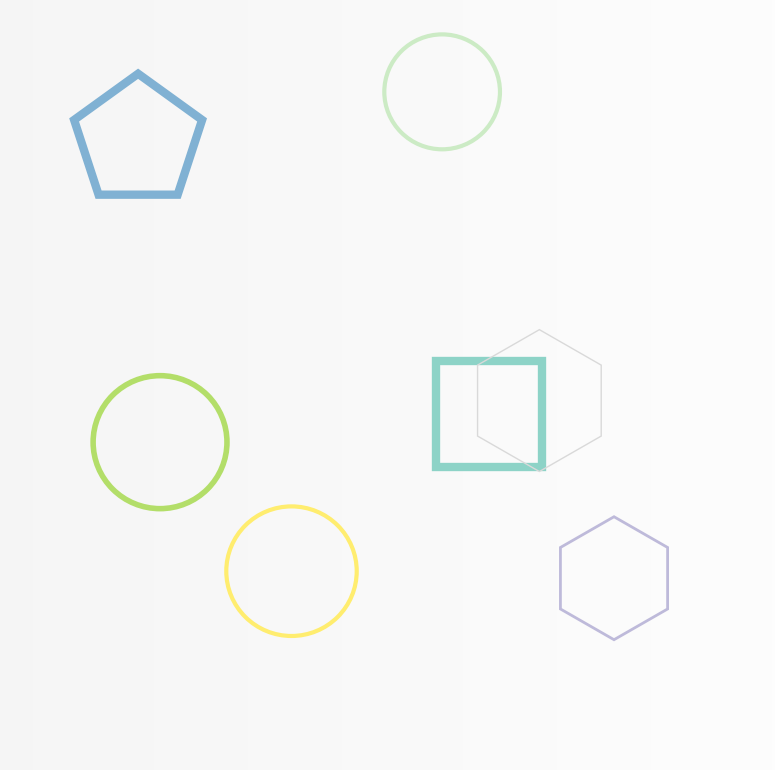[{"shape": "square", "thickness": 3, "radius": 0.34, "center": [0.631, 0.462]}, {"shape": "hexagon", "thickness": 1, "radius": 0.4, "center": [0.792, 0.249]}, {"shape": "pentagon", "thickness": 3, "radius": 0.43, "center": [0.178, 0.817]}, {"shape": "circle", "thickness": 2, "radius": 0.43, "center": [0.207, 0.426]}, {"shape": "hexagon", "thickness": 0.5, "radius": 0.46, "center": [0.696, 0.48]}, {"shape": "circle", "thickness": 1.5, "radius": 0.37, "center": [0.571, 0.881]}, {"shape": "circle", "thickness": 1.5, "radius": 0.42, "center": [0.376, 0.258]}]